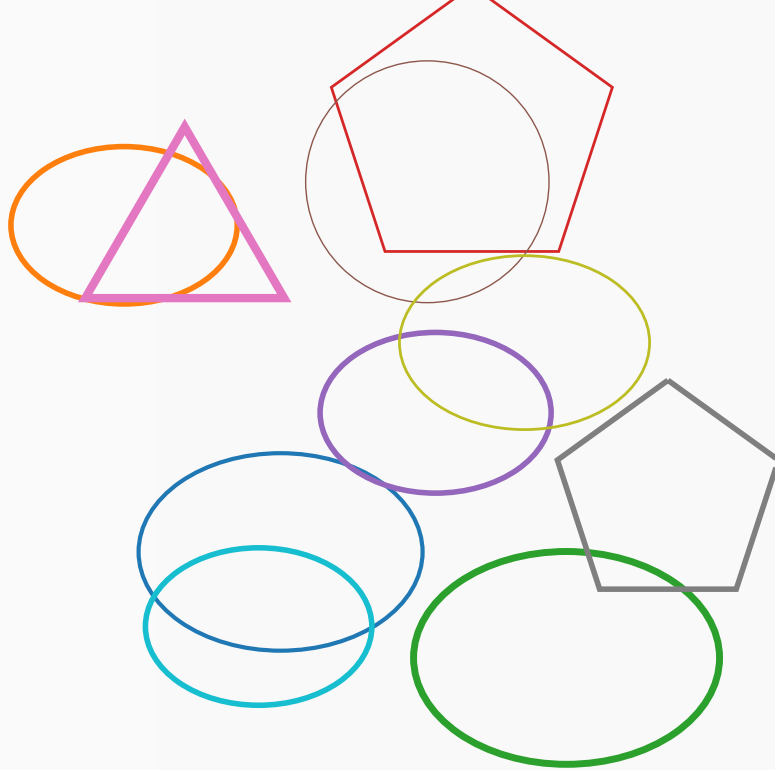[{"shape": "oval", "thickness": 1.5, "radius": 0.92, "center": [0.362, 0.283]}, {"shape": "oval", "thickness": 2, "radius": 0.73, "center": [0.16, 0.707]}, {"shape": "oval", "thickness": 2.5, "radius": 0.99, "center": [0.731, 0.146]}, {"shape": "pentagon", "thickness": 1, "radius": 0.95, "center": [0.609, 0.828]}, {"shape": "oval", "thickness": 2, "radius": 0.75, "center": [0.562, 0.464]}, {"shape": "circle", "thickness": 0.5, "radius": 0.79, "center": [0.551, 0.764]}, {"shape": "triangle", "thickness": 3, "radius": 0.74, "center": [0.238, 0.687]}, {"shape": "pentagon", "thickness": 2, "radius": 0.75, "center": [0.862, 0.356]}, {"shape": "oval", "thickness": 1, "radius": 0.81, "center": [0.677, 0.555]}, {"shape": "oval", "thickness": 2, "radius": 0.73, "center": [0.334, 0.186]}]